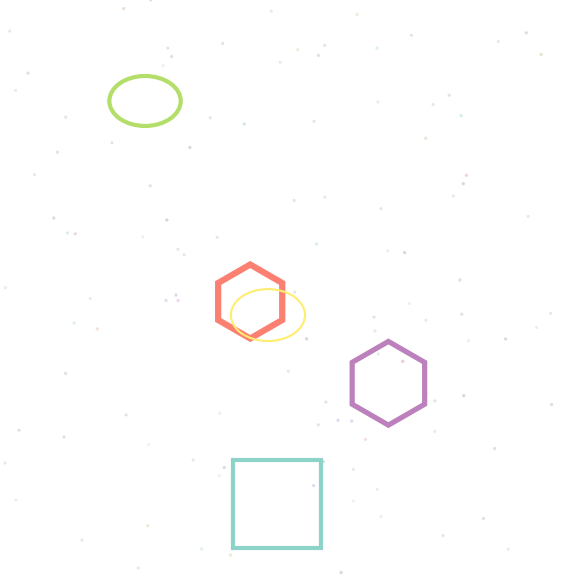[{"shape": "square", "thickness": 2, "radius": 0.38, "center": [0.479, 0.127]}, {"shape": "hexagon", "thickness": 3, "radius": 0.32, "center": [0.433, 0.477]}, {"shape": "oval", "thickness": 2, "radius": 0.31, "center": [0.251, 0.824]}, {"shape": "hexagon", "thickness": 2.5, "radius": 0.36, "center": [0.673, 0.335]}, {"shape": "oval", "thickness": 1, "radius": 0.32, "center": [0.464, 0.454]}]